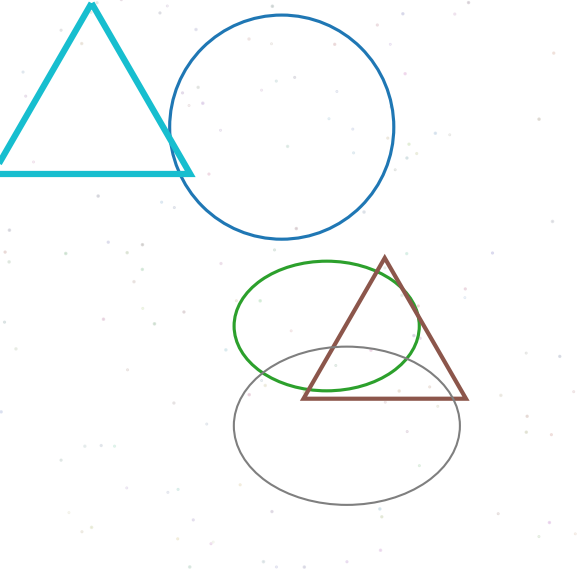[{"shape": "circle", "thickness": 1.5, "radius": 0.97, "center": [0.488, 0.779]}, {"shape": "oval", "thickness": 1.5, "radius": 0.8, "center": [0.566, 0.435]}, {"shape": "triangle", "thickness": 2, "radius": 0.81, "center": [0.666, 0.39]}, {"shape": "oval", "thickness": 1, "radius": 0.98, "center": [0.601, 0.262]}, {"shape": "triangle", "thickness": 3, "radius": 0.99, "center": [0.159, 0.796]}]